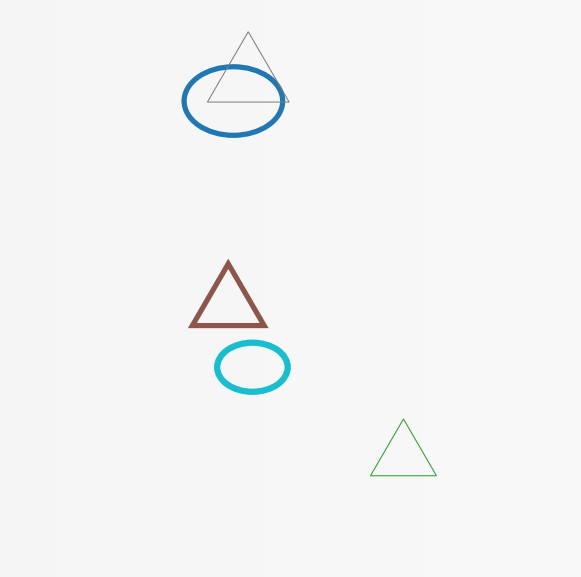[{"shape": "oval", "thickness": 2.5, "radius": 0.42, "center": [0.402, 0.824]}, {"shape": "triangle", "thickness": 0.5, "radius": 0.33, "center": [0.694, 0.208]}, {"shape": "triangle", "thickness": 2.5, "radius": 0.36, "center": [0.393, 0.471]}, {"shape": "triangle", "thickness": 0.5, "radius": 0.41, "center": [0.427, 0.863]}, {"shape": "oval", "thickness": 3, "radius": 0.3, "center": [0.434, 0.363]}]